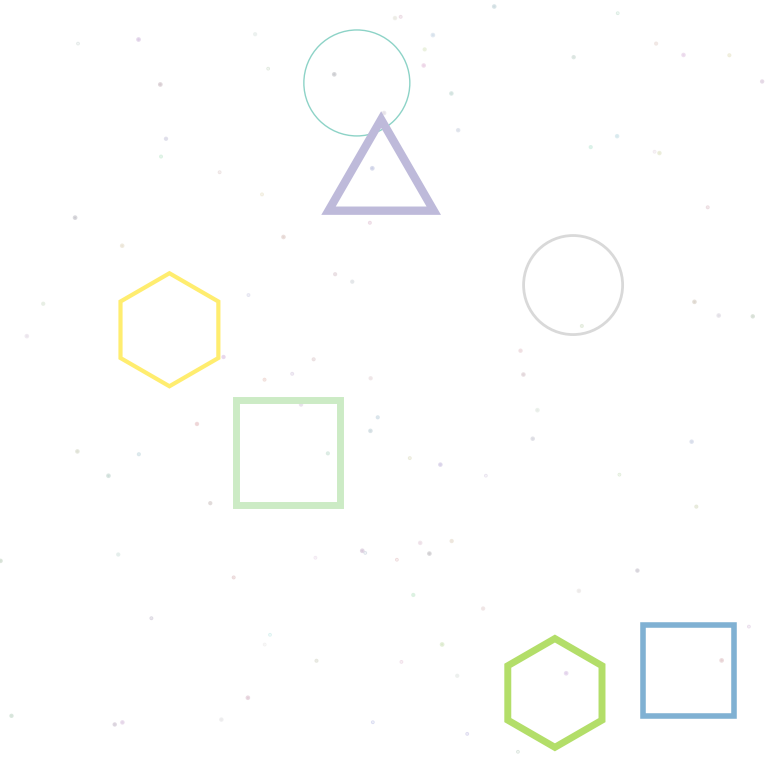[{"shape": "circle", "thickness": 0.5, "radius": 0.34, "center": [0.463, 0.892]}, {"shape": "triangle", "thickness": 3, "radius": 0.39, "center": [0.495, 0.766]}, {"shape": "square", "thickness": 2, "radius": 0.3, "center": [0.894, 0.129]}, {"shape": "hexagon", "thickness": 2.5, "radius": 0.35, "center": [0.721, 0.1]}, {"shape": "circle", "thickness": 1, "radius": 0.32, "center": [0.744, 0.63]}, {"shape": "square", "thickness": 2.5, "radius": 0.34, "center": [0.374, 0.412]}, {"shape": "hexagon", "thickness": 1.5, "radius": 0.37, "center": [0.22, 0.572]}]